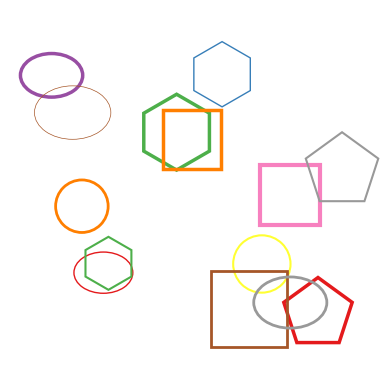[{"shape": "oval", "thickness": 1, "radius": 0.38, "center": [0.269, 0.292]}, {"shape": "pentagon", "thickness": 2.5, "radius": 0.47, "center": [0.826, 0.186]}, {"shape": "hexagon", "thickness": 1, "radius": 0.42, "center": [0.577, 0.807]}, {"shape": "hexagon", "thickness": 1.5, "radius": 0.34, "center": [0.282, 0.316]}, {"shape": "hexagon", "thickness": 2.5, "radius": 0.49, "center": [0.459, 0.657]}, {"shape": "oval", "thickness": 2.5, "radius": 0.4, "center": [0.134, 0.804]}, {"shape": "circle", "thickness": 2, "radius": 0.34, "center": [0.213, 0.464]}, {"shape": "square", "thickness": 2.5, "radius": 0.38, "center": [0.499, 0.638]}, {"shape": "circle", "thickness": 1.5, "radius": 0.37, "center": [0.68, 0.314]}, {"shape": "oval", "thickness": 0.5, "radius": 0.5, "center": [0.189, 0.708]}, {"shape": "square", "thickness": 2, "radius": 0.49, "center": [0.648, 0.198]}, {"shape": "square", "thickness": 3, "radius": 0.39, "center": [0.753, 0.493]}, {"shape": "oval", "thickness": 2, "radius": 0.47, "center": [0.754, 0.214]}, {"shape": "pentagon", "thickness": 1.5, "radius": 0.49, "center": [0.888, 0.558]}]